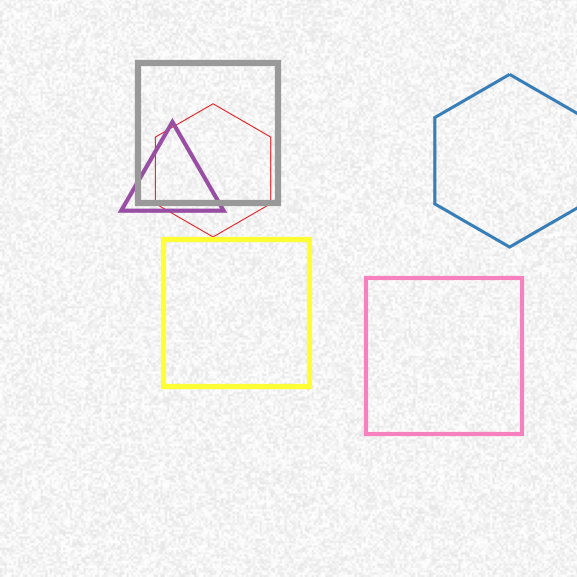[{"shape": "hexagon", "thickness": 0.5, "radius": 0.58, "center": [0.369, 0.704]}, {"shape": "hexagon", "thickness": 1.5, "radius": 0.75, "center": [0.882, 0.721]}, {"shape": "triangle", "thickness": 2, "radius": 0.51, "center": [0.299, 0.686]}, {"shape": "square", "thickness": 2.5, "radius": 0.63, "center": [0.409, 0.458]}, {"shape": "square", "thickness": 2, "radius": 0.68, "center": [0.768, 0.383]}, {"shape": "square", "thickness": 3, "radius": 0.61, "center": [0.36, 0.769]}]